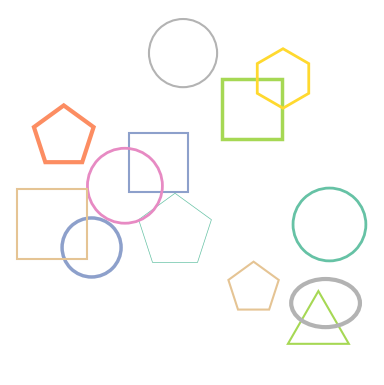[{"shape": "circle", "thickness": 2, "radius": 0.47, "center": [0.856, 0.417]}, {"shape": "pentagon", "thickness": 0.5, "radius": 0.5, "center": [0.455, 0.399]}, {"shape": "pentagon", "thickness": 3, "radius": 0.41, "center": [0.166, 0.645]}, {"shape": "circle", "thickness": 2.5, "radius": 0.38, "center": [0.238, 0.357]}, {"shape": "square", "thickness": 1.5, "radius": 0.38, "center": [0.411, 0.579]}, {"shape": "circle", "thickness": 2, "radius": 0.49, "center": [0.324, 0.518]}, {"shape": "square", "thickness": 2.5, "radius": 0.39, "center": [0.655, 0.717]}, {"shape": "triangle", "thickness": 1.5, "radius": 0.46, "center": [0.827, 0.153]}, {"shape": "hexagon", "thickness": 2, "radius": 0.39, "center": [0.735, 0.796]}, {"shape": "pentagon", "thickness": 1.5, "radius": 0.34, "center": [0.659, 0.252]}, {"shape": "square", "thickness": 1.5, "radius": 0.45, "center": [0.135, 0.418]}, {"shape": "oval", "thickness": 3, "radius": 0.45, "center": [0.846, 0.213]}, {"shape": "circle", "thickness": 1.5, "radius": 0.44, "center": [0.475, 0.862]}]